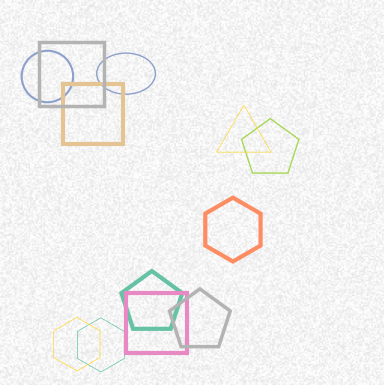[{"shape": "pentagon", "thickness": 3, "radius": 0.42, "center": [0.394, 0.213]}, {"shape": "hexagon", "thickness": 0.5, "radius": 0.35, "center": [0.262, 0.104]}, {"shape": "hexagon", "thickness": 3, "radius": 0.41, "center": [0.605, 0.404]}, {"shape": "circle", "thickness": 1.5, "radius": 0.33, "center": [0.123, 0.801]}, {"shape": "oval", "thickness": 1, "radius": 0.38, "center": [0.327, 0.809]}, {"shape": "square", "thickness": 3, "radius": 0.39, "center": [0.406, 0.161]}, {"shape": "pentagon", "thickness": 1, "radius": 0.39, "center": [0.702, 0.614]}, {"shape": "hexagon", "thickness": 0.5, "radius": 0.35, "center": [0.2, 0.106]}, {"shape": "triangle", "thickness": 0.5, "radius": 0.41, "center": [0.633, 0.646]}, {"shape": "square", "thickness": 3, "radius": 0.39, "center": [0.243, 0.704]}, {"shape": "pentagon", "thickness": 2.5, "radius": 0.41, "center": [0.519, 0.167]}, {"shape": "square", "thickness": 2.5, "radius": 0.42, "center": [0.186, 0.808]}]